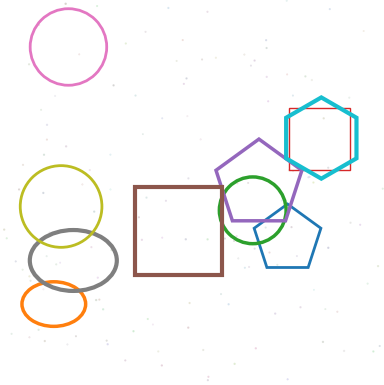[{"shape": "pentagon", "thickness": 2, "radius": 0.46, "center": [0.747, 0.379]}, {"shape": "oval", "thickness": 2.5, "radius": 0.41, "center": [0.14, 0.21]}, {"shape": "circle", "thickness": 2.5, "radius": 0.43, "center": [0.656, 0.454]}, {"shape": "square", "thickness": 1, "radius": 0.4, "center": [0.83, 0.639]}, {"shape": "pentagon", "thickness": 2.5, "radius": 0.59, "center": [0.673, 0.521]}, {"shape": "square", "thickness": 3, "radius": 0.57, "center": [0.464, 0.4]}, {"shape": "circle", "thickness": 2, "radius": 0.5, "center": [0.178, 0.878]}, {"shape": "oval", "thickness": 3, "radius": 0.57, "center": [0.19, 0.323]}, {"shape": "circle", "thickness": 2, "radius": 0.53, "center": [0.159, 0.464]}, {"shape": "hexagon", "thickness": 3, "radius": 0.53, "center": [0.835, 0.641]}]